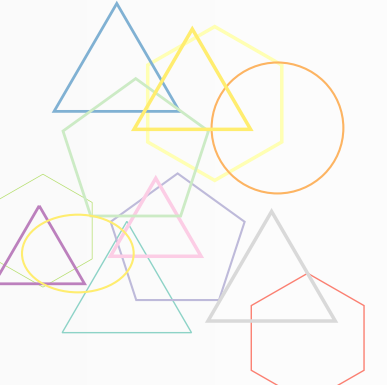[{"shape": "triangle", "thickness": 1, "radius": 0.96, "center": [0.327, 0.232]}, {"shape": "hexagon", "thickness": 2.5, "radius": 1.0, "center": [0.554, 0.731]}, {"shape": "pentagon", "thickness": 1.5, "radius": 0.91, "center": [0.458, 0.368]}, {"shape": "hexagon", "thickness": 1, "radius": 0.84, "center": [0.794, 0.122]}, {"shape": "triangle", "thickness": 2, "radius": 0.93, "center": [0.301, 0.804]}, {"shape": "circle", "thickness": 1.5, "radius": 0.85, "center": [0.716, 0.668]}, {"shape": "hexagon", "thickness": 0.5, "radius": 0.73, "center": [0.111, 0.401]}, {"shape": "triangle", "thickness": 2.5, "radius": 0.68, "center": [0.402, 0.402]}, {"shape": "triangle", "thickness": 2.5, "radius": 0.95, "center": [0.701, 0.261]}, {"shape": "triangle", "thickness": 2, "radius": 0.68, "center": [0.101, 0.33]}, {"shape": "pentagon", "thickness": 2, "radius": 0.99, "center": [0.35, 0.599]}, {"shape": "oval", "thickness": 1.5, "radius": 0.72, "center": [0.201, 0.342]}, {"shape": "triangle", "thickness": 2.5, "radius": 0.87, "center": [0.496, 0.751]}]